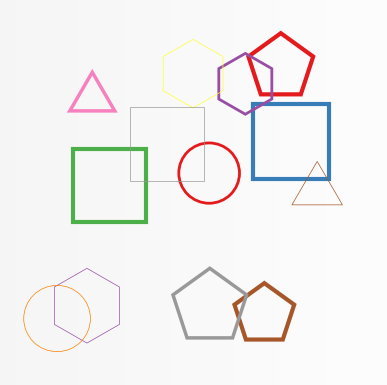[{"shape": "circle", "thickness": 2, "radius": 0.39, "center": [0.54, 0.55]}, {"shape": "pentagon", "thickness": 3, "radius": 0.44, "center": [0.725, 0.826]}, {"shape": "square", "thickness": 3, "radius": 0.49, "center": [0.751, 0.633]}, {"shape": "square", "thickness": 3, "radius": 0.48, "center": [0.283, 0.517]}, {"shape": "hexagon", "thickness": 2, "radius": 0.4, "center": [0.633, 0.782]}, {"shape": "hexagon", "thickness": 0.5, "radius": 0.49, "center": [0.224, 0.206]}, {"shape": "circle", "thickness": 0.5, "radius": 0.43, "center": [0.147, 0.173]}, {"shape": "hexagon", "thickness": 0.5, "radius": 0.45, "center": [0.498, 0.809]}, {"shape": "triangle", "thickness": 0.5, "radius": 0.38, "center": [0.819, 0.506]}, {"shape": "pentagon", "thickness": 3, "radius": 0.41, "center": [0.682, 0.184]}, {"shape": "triangle", "thickness": 2.5, "radius": 0.33, "center": [0.238, 0.745]}, {"shape": "square", "thickness": 0.5, "radius": 0.48, "center": [0.431, 0.625]}, {"shape": "pentagon", "thickness": 2.5, "radius": 0.5, "center": [0.541, 0.203]}]